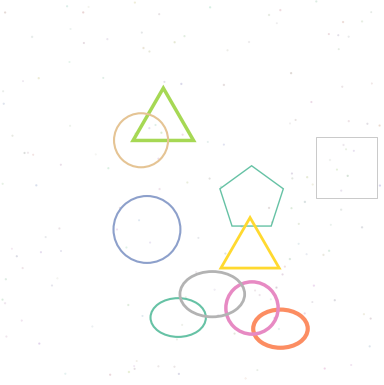[{"shape": "oval", "thickness": 1.5, "radius": 0.36, "center": [0.463, 0.175]}, {"shape": "pentagon", "thickness": 1, "radius": 0.43, "center": [0.654, 0.483]}, {"shape": "oval", "thickness": 3, "radius": 0.35, "center": [0.728, 0.146]}, {"shape": "circle", "thickness": 1.5, "radius": 0.43, "center": [0.382, 0.404]}, {"shape": "circle", "thickness": 2.5, "radius": 0.34, "center": [0.655, 0.2]}, {"shape": "triangle", "thickness": 2.5, "radius": 0.45, "center": [0.424, 0.68]}, {"shape": "triangle", "thickness": 2, "radius": 0.44, "center": [0.65, 0.347]}, {"shape": "circle", "thickness": 1.5, "radius": 0.35, "center": [0.366, 0.636]}, {"shape": "oval", "thickness": 2, "radius": 0.42, "center": [0.551, 0.236]}, {"shape": "square", "thickness": 0.5, "radius": 0.4, "center": [0.9, 0.565]}]